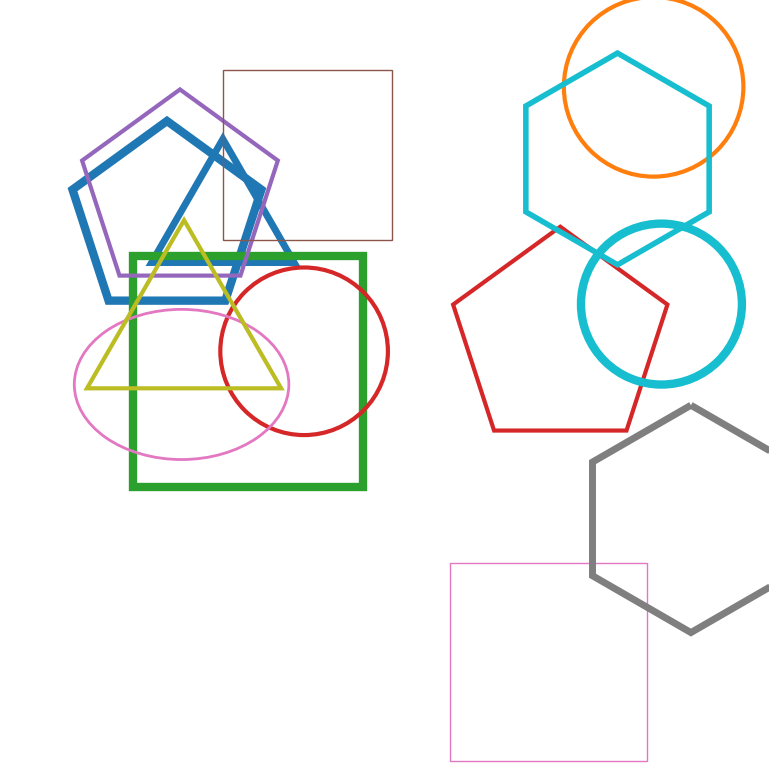[{"shape": "pentagon", "thickness": 3, "radius": 0.64, "center": [0.217, 0.714]}, {"shape": "triangle", "thickness": 2.5, "radius": 0.53, "center": [0.289, 0.712]}, {"shape": "circle", "thickness": 1.5, "radius": 0.58, "center": [0.849, 0.887]}, {"shape": "square", "thickness": 3, "radius": 0.75, "center": [0.322, 0.518]}, {"shape": "circle", "thickness": 1.5, "radius": 0.54, "center": [0.395, 0.544]}, {"shape": "pentagon", "thickness": 1.5, "radius": 0.73, "center": [0.728, 0.559]}, {"shape": "pentagon", "thickness": 1.5, "radius": 0.67, "center": [0.234, 0.75]}, {"shape": "square", "thickness": 0.5, "radius": 0.55, "center": [0.4, 0.798]}, {"shape": "oval", "thickness": 1, "radius": 0.7, "center": [0.236, 0.501]}, {"shape": "square", "thickness": 0.5, "radius": 0.64, "center": [0.712, 0.14]}, {"shape": "hexagon", "thickness": 2.5, "radius": 0.74, "center": [0.897, 0.326]}, {"shape": "triangle", "thickness": 1.5, "radius": 0.73, "center": [0.239, 0.568]}, {"shape": "circle", "thickness": 3, "radius": 0.52, "center": [0.859, 0.605]}, {"shape": "hexagon", "thickness": 2, "radius": 0.69, "center": [0.802, 0.794]}]